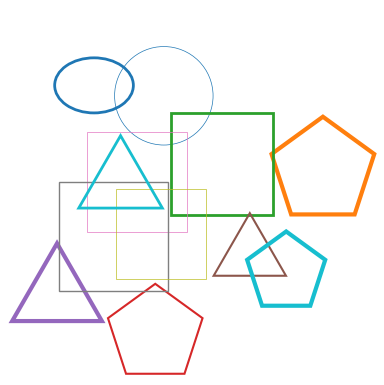[{"shape": "oval", "thickness": 2, "radius": 0.51, "center": [0.244, 0.778]}, {"shape": "circle", "thickness": 0.5, "radius": 0.64, "center": [0.426, 0.751]}, {"shape": "pentagon", "thickness": 3, "radius": 0.7, "center": [0.839, 0.557]}, {"shape": "square", "thickness": 2, "radius": 0.66, "center": [0.576, 0.573]}, {"shape": "pentagon", "thickness": 1.5, "radius": 0.65, "center": [0.403, 0.134]}, {"shape": "triangle", "thickness": 3, "radius": 0.67, "center": [0.148, 0.233]}, {"shape": "triangle", "thickness": 1.5, "radius": 0.54, "center": [0.649, 0.338]}, {"shape": "square", "thickness": 0.5, "radius": 0.65, "center": [0.356, 0.527]}, {"shape": "square", "thickness": 1, "radius": 0.71, "center": [0.294, 0.385]}, {"shape": "square", "thickness": 0.5, "radius": 0.58, "center": [0.419, 0.392]}, {"shape": "pentagon", "thickness": 3, "radius": 0.53, "center": [0.743, 0.292]}, {"shape": "triangle", "thickness": 2, "radius": 0.63, "center": [0.313, 0.522]}]